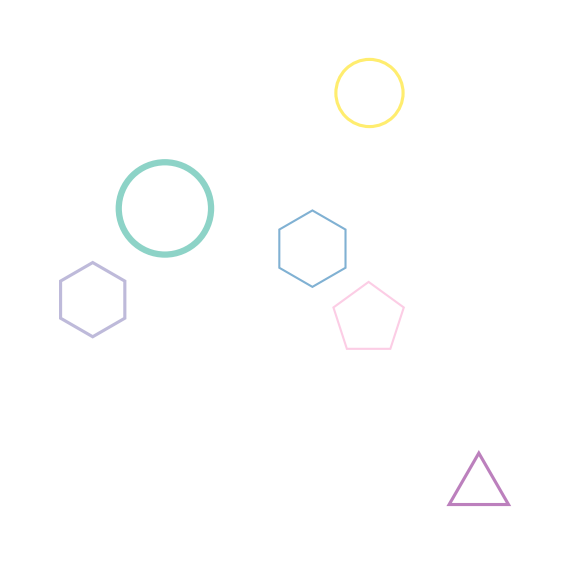[{"shape": "circle", "thickness": 3, "radius": 0.4, "center": [0.286, 0.638]}, {"shape": "hexagon", "thickness": 1.5, "radius": 0.32, "center": [0.161, 0.48]}, {"shape": "hexagon", "thickness": 1, "radius": 0.33, "center": [0.541, 0.569]}, {"shape": "pentagon", "thickness": 1, "radius": 0.32, "center": [0.638, 0.447]}, {"shape": "triangle", "thickness": 1.5, "radius": 0.3, "center": [0.829, 0.155]}, {"shape": "circle", "thickness": 1.5, "radius": 0.29, "center": [0.64, 0.838]}]